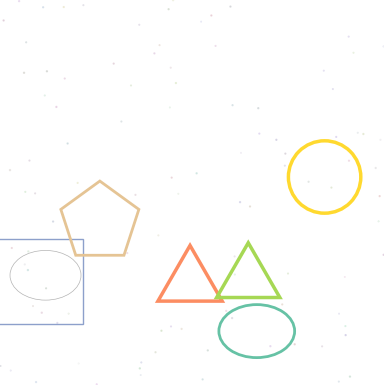[{"shape": "oval", "thickness": 2, "radius": 0.49, "center": [0.667, 0.14]}, {"shape": "triangle", "thickness": 2.5, "radius": 0.48, "center": [0.494, 0.266]}, {"shape": "square", "thickness": 1, "radius": 0.55, "center": [0.106, 0.269]}, {"shape": "triangle", "thickness": 2.5, "radius": 0.47, "center": [0.645, 0.275]}, {"shape": "circle", "thickness": 2.5, "radius": 0.47, "center": [0.843, 0.54]}, {"shape": "pentagon", "thickness": 2, "radius": 0.53, "center": [0.259, 0.423]}, {"shape": "oval", "thickness": 0.5, "radius": 0.46, "center": [0.118, 0.285]}]